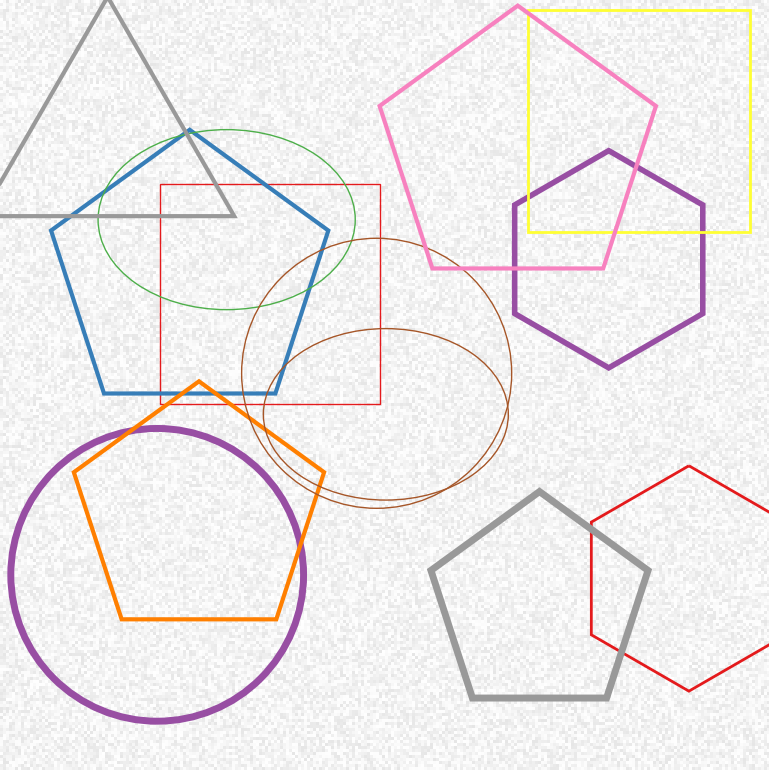[{"shape": "hexagon", "thickness": 1, "radius": 0.73, "center": [0.895, 0.249]}, {"shape": "square", "thickness": 0.5, "radius": 0.71, "center": [0.35, 0.618]}, {"shape": "pentagon", "thickness": 1.5, "radius": 0.95, "center": [0.246, 0.642]}, {"shape": "oval", "thickness": 0.5, "radius": 0.83, "center": [0.294, 0.715]}, {"shape": "hexagon", "thickness": 2, "radius": 0.71, "center": [0.791, 0.663]}, {"shape": "circle", "thickness": 2.5, "radius": 0.95, "center": [0.204, 0.253]}, {"shape": "pentagon", "thickness": 1.5, "radius": 0.85, "center": [0.258, 0.334]}, {"shape": "square", "thickness": 1, "radius": 0.72, "center": [0.83, 0.843]}, {"shape": "oval", "thickness": 0.5, "radius": 0.8, "center": [0.501, 0.462]}, {"shape": "circle", "thickness": 0.5, "radius": 0.88, "center": [0.489, 0.515]}, {"shape": "pentagon", "thickness": 1.5, "radius": 0.94, "center": [0.672, 0.804]}, {"shape": "pentagon", "thickness": 2.5, "radius": 0.74, "center": [0.701, 0.213]}, {"shape": "triangle", "thickness": 1.5, "radius": 0.95, "center": [0.14, 0.814]}]